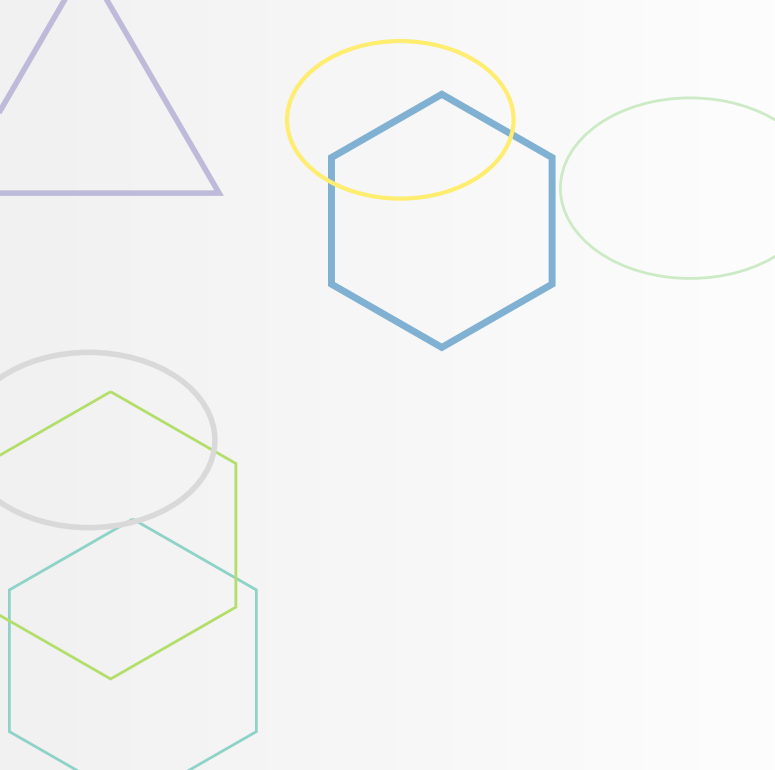[{"shape": "hexagon", "thickness": 1, "radius": 0.92, "center": [0.171, 0.142]}, {"shape": "triangle", "thickness": 2, "radius": 0.99, "center": [0.111, 0.849]}, {"shape": "hexagon", "thickness": 2.5, "radius": 0.82, "center": [0.57, 0.713]}, {"shape": "hexagon", "thickness": 1, "radius": 0.93, "center": [0.143, 0.305]}, {"shape": "oval", "thickness": 2, "radius": 0.81, "center": [0.115, 0.429]}, {"shape": "oval", "thickness": 1, "radius": 0.84, "center": [0.891, 0.756]}, {"shape": "oval", "thickness": 1.5, "radius": 0.73, "center": [0.517, 0.844]}]